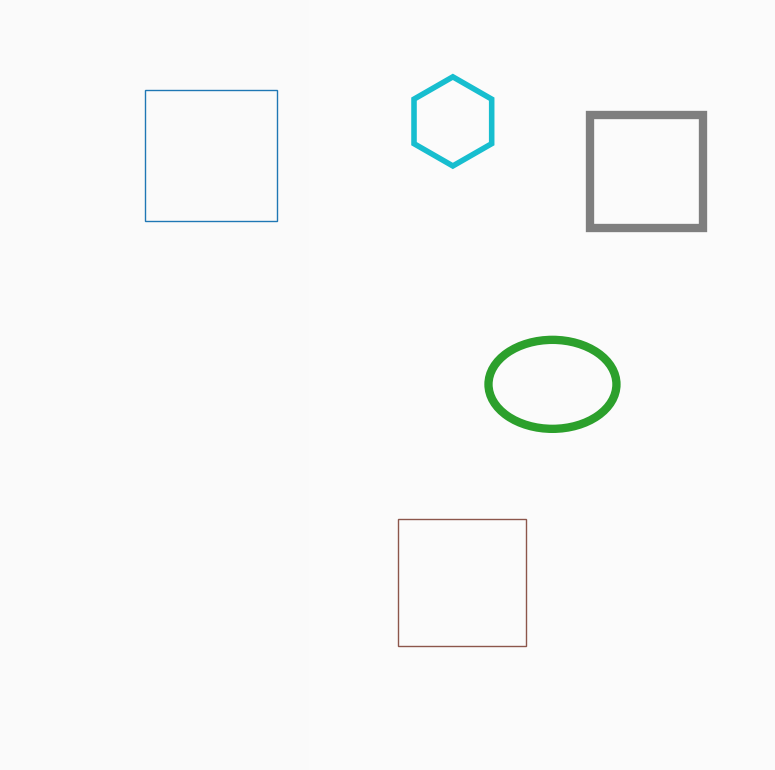[{"shape": "square", "thickness": 0.5, "radius": 0.43, "center": [0.272, 0.798]}, {"shape": "oval", "thickness": 3, "radius": 0.41, "center": [0.713, 0.501]}, {"shape": "square", "thickness": 0.5, "radius": 0.41, "center": [0.596, 0.243]}, {"shape": "square", "thickness": 3, "radius": 0.36, "center": [0.834, 0.777]}, {"shape": "hexagon", "thickness": 2, "radius": 0.29, "center": [0.584, 0.842]}]